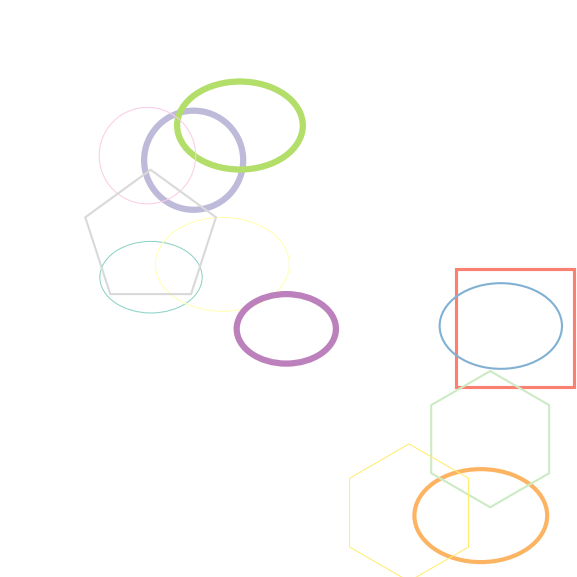[{"shape": "oval", "thickness": 0.5, "radius": 0.44, "center": [0.261, 0.519]}, {"shape": "oval", "thickness": 0.5, "radius": 0.58, "center": [0.385, 0.541]}, {"shape": "circle", "thickness": 3, "radius": 0.43, "center": [0.335, 0.722]}, {"shape": "square", "thickness": 1.5, "radius": 0.51, "center": [0.891, 0.431]}, {"shape": "oval", "thickness": 1, "radius": 0.53, "center": [0.867, 0.435]}, {"shape": "oval", "thickness": 2, "radius": 0.57, "center": [0.833, 0.106]}, {"shape": "oval", "thickness": 3, "radius": 0.54, "center": [0.416, 0.782]}, {"shape": "circle", "thickness": 0.5, "radius": 0.42, "center": [0.255, 0.73]}, {"shape": "pentagon", "thickness": 1, "radius": 0.59, "center": [0.261, 0.586]}, {"shape": "oval", "thickness": 3, "radius": 0.43, "center": [0.496, 0.43]}, {"shape": "hexagon", "thickness": 1, "radius": 0.59, "center": [0.849, 0.239]}, {"shape": "hexagon", "thickness": 0.5, "radius": 0.59, "center": [0.708, 0.111]}]